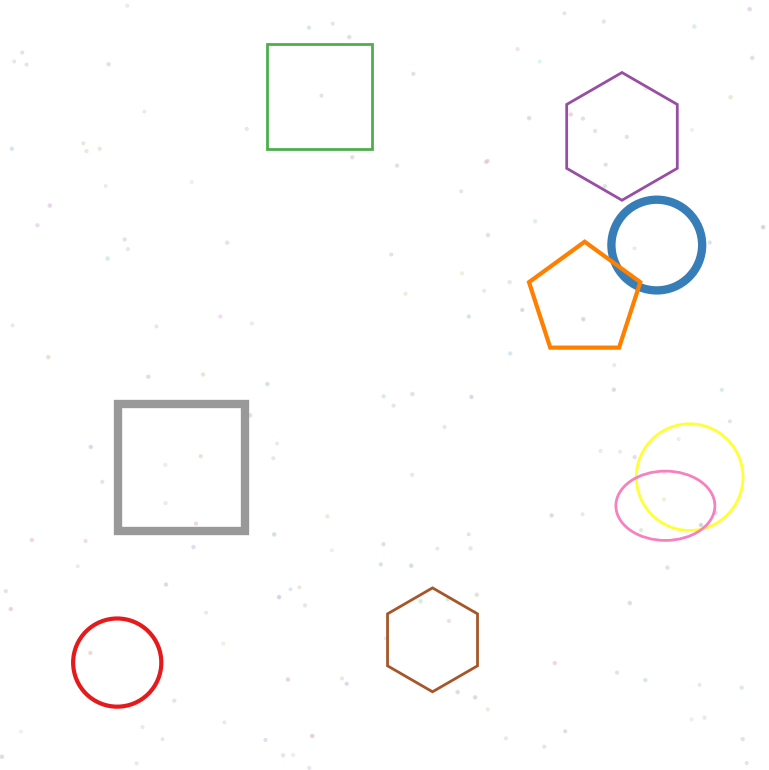[{"shape": "circle", "thickness": 1.5, "radius": 0.29, "center": [0.152, 0.14]}, {"shape": "circle", "thickness": 3, "radius": 0.29, "center": [0.853, 0.682]}, {"shape": "square", "thickness": 1, "radius": 0.34, "center": [0.415, 0.875]}, {"shape": "hexagon", "thickness": 1, "radius": 0.41, "center": [0.808, 0.823]}, {"shape": "pentagon", "thickness": 1.5, "radius": 0.38, "center": [0.759, 0.61]}, {"shape": "circle", "thickness": 1, "radius": 0.35, "center": [0.896, 0.38]}, {"shape": "hexagon", "thickness": 1, "radius": 0.34, "center": [0.562, 0.169]}, {"shape": "oval", "thickness": 1, "radius": 0.32, "center": [0.864, 0.343]}, {"shape": "square", "thickness": 3, "radius": 0.41, "center": [0.236, 0.393]}]